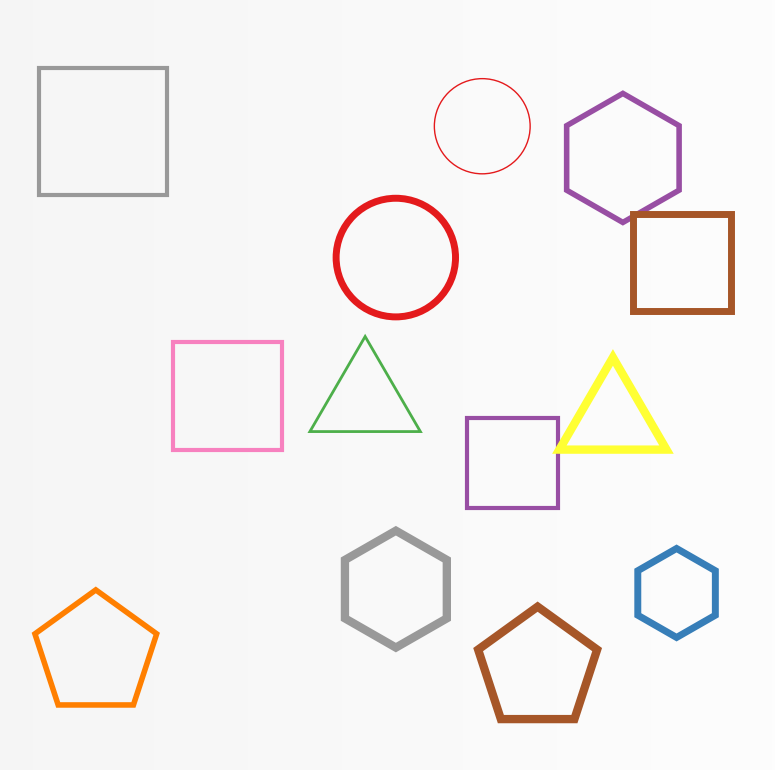[{"shape": "circle", "thickness": 0.5, "radius": 0.31, "center": [0.622, 0.836]}, {"shape": "circle", "thickness": 2.5, "radius": 0.39, "center": [0.511, 0.665]}, {"shape": "hexagon", "thickness": 2.5, "radius": 0.29, "center": [0.873, 0.23]}, {"shape": "triangle", "thickness": 1, "radius": 0.41, "center": [0.471, 0.481]}, {"shape": "square", "thickness": 1.5, "radius": 0.29, "center": [0.661, 0.398]}, {"shape": "hexagon", "thickness": 2, "radius": 0.42, "center": [0.804, 0.795]}, {"shape": "pentagon", "thickness": 2, "radius": 0.41, "center": [0.124, 0.151]}, {"shape": "triangle", "thickness": 3, "radius": 0.4, "center": [0.791, 0.456]}, {"shape": "pentagon", "thickness": 3, "radius": 0.4, "center": [0.694, 0.131]}, {"shape": "square", "thickness": 2.5, "radius": 0.32, "center": [0.88, 0.659]}, {"shape": "square", "thickness": 1.5, "radius": 0.35, "center": [0.293, 0.485]}, {"shape": "square", "thickness": 1.5, "radius": 0.41, "center": [0.133, 0.829]}, {"shape": "hexagon", "thickness": 3, "radius": 0.38, "center": [0.511, 0.235]}]